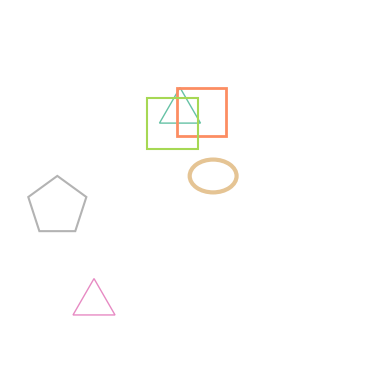[{"shape": "triangle", "thickness": 1, "radius": 0.31, "center": [0.467, 0.711]}, {"shape": "square", "thickness": 2, "radius": 0.31, "center": [0.523, 0.709]}, {"shape": "triangle", "thickness": 1, "radius": 0.31, "center": [0.244, 0.213]}, {"shape": "square", "thickness": 1.5, "radius": 0.33, "center": [0.448, 0.68]}, {"shape": "oval", "thickness": 3, "radius": 0.3, "center": [0.554, 0.543]}, {"shape": "pentagon", "thickness": 1.5, "radius": 0.4, "center": [0.149, 0.464]}]